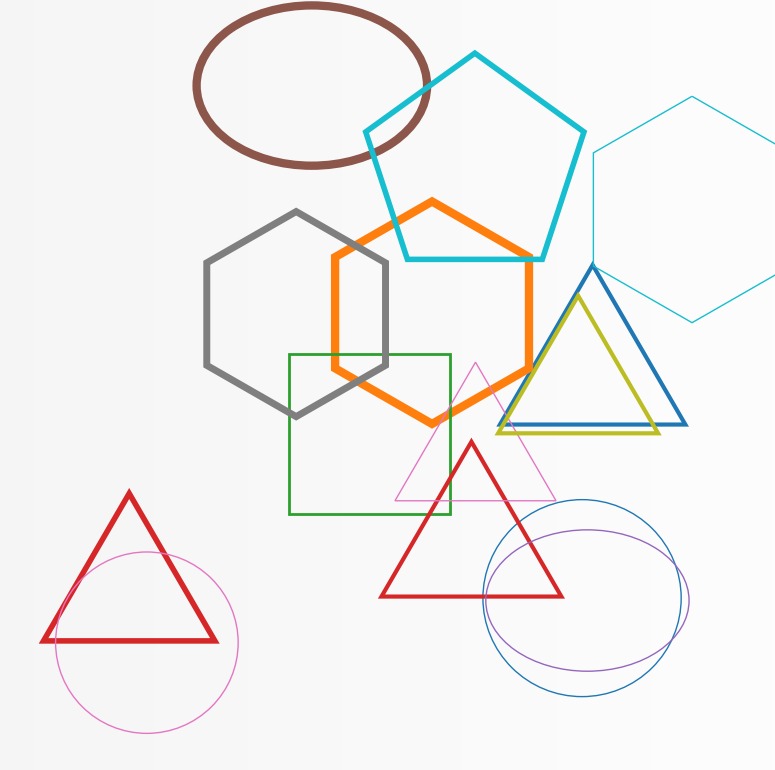[{"shape": "triangle", "thickness": 1.5, "radius": 0.69, "center": [0.765, 0.518]}, {"shape": "circle", "thickness": 0.5, "radius": 0.64, "center": [0.751, 0.223]}, {"shape": "hexagon", "thickness": 3, "radius": 0.72, "center": [0.557, 0.594]}, {"shape": "square", "thickness": 1, "radius": 0.52, "center": [0.477, 0.437]}, {"shape": "triangle", "thickness": 1.5, "radius": 0.67, "center": [0.608, 0.292]}, {"shape": "triangle", "thickness": 2, "radius": 0.64, "center": [0.167, 0.231]}, {"shape": "oval", "thickness": 0.5, "radius": 0.66, "center": [0.758, 0.22]}, {"shape": "oval", "thickness": 3, "radius": 0.74, "center": [0.402, 0.889]}, {"shape": "triangle", "thickness": 0.5, "radius": 0.6, "center": [0.614, 0.41]}, {"shape": "circle", "thickness": 0.5, "radius": 0.59, "center": [0.19, 0.165]}, {"shape": "hexagon", "thickness": 2.5, "radius": 0.67, "center": [0.382, 0.592]}, {"shape": "triangle", "thickness": 1.5, "radius": 0.6, "center": [0.746, 0.497]}, {"shape": "hexagon", "thickness": 0.5, "radius": 0.74, "center": [0.893, 0.728]}, {"shape": "pentagon", "thickness": 2, "radius": 0.74, "center": [0.613, 0.783]}]